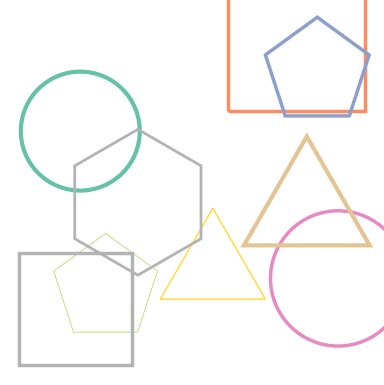[{"shape": "circle", "thickness": 3, "radius": 0.77, "center": [0.209, 0.659]}, {"shape": "square", "thickness": 2.5, "radius": 0.89, "center": [0.77, 0.89]}, {"shape": "pentagon", "thickness": 2.5, "radius": 0.71, "center": [0.824, 0.814]}, {"shape": "circle", "thickness": 2.5, "radius": 0.88, "center": [0.878, 0.277]}, {"shape": "pentagon", "thickness": 0.5, "radius": 0.71, "center": [0.274, 0.252]}, {"shape": "triangle", "thickness": 1, "radius": 0.79, "center": [0.553, 0.302]}, {"shape": "triangle", "thickness": 3, "radius": 0.94, "center": [0.797, 0.457]}, {"shape": "square", "thickness": 2.5, "radius": 0.73, "center": [0.196, 0.198]}, {"shape": "hexagon", "thickness": 2, "radius": 0.95, "center": [0.358, 0.475]}]